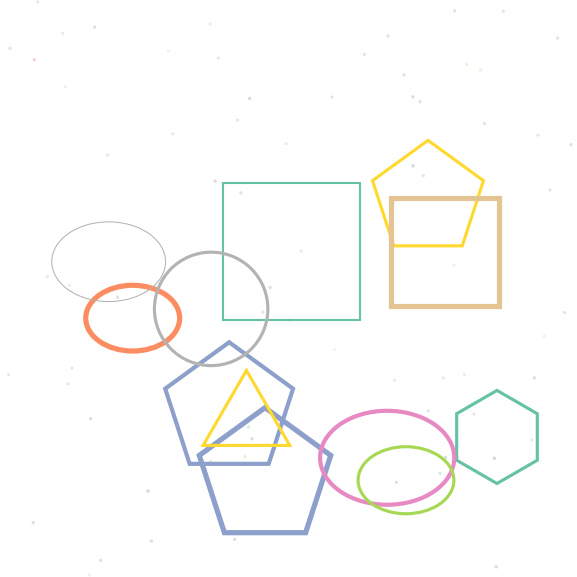[{"shape": "square", "thickness": 1, "radius": 0.59, "center": [0.504, 0.563]}, {"shape": "hexagon", "thickness": 1.5, "radius": 0.4, "center": [0.861, 0.242]}, {"shape": "oval", "thickness": 2.5, "radius": 0.41, "center": [0.23, 0.448]}, {"shape": "pentagon", "thickness": 2, "radius": 0.58, "center": [0.397, 0.29]}, {"shape": "pentagon", "thickness": 2.5, "radius": 0.6, "center": [0.459, 0.174]}, {"shape": "oval", "thickness": 2, "radius": 0.58, "center": [0.67, 0.206]}, {"shape": "oval", "thickness": 1.5, "radius": 0.41, "center": [0.703, 0.168]}, {"shape": "triangle", "thickness": 1.5, "radius": 0.43, "center": [0.427, 0.271]}, {"shape": "pentagon", "thickness": 1.5, "radius": 0.5, "center": [0.741, 0.655]}, {"shape": "square", "thickness": 2.5, "radius": 0.47, "center": [0.771, 0.563]}, {"shape": "circle", "thickness": 1.5, "radius": 0.49, "center": [0.366, 0.464]}, {"shape": "oval", "thickness": 0.5, "radius": 0.49, "center": [0.188, 0.546]}]